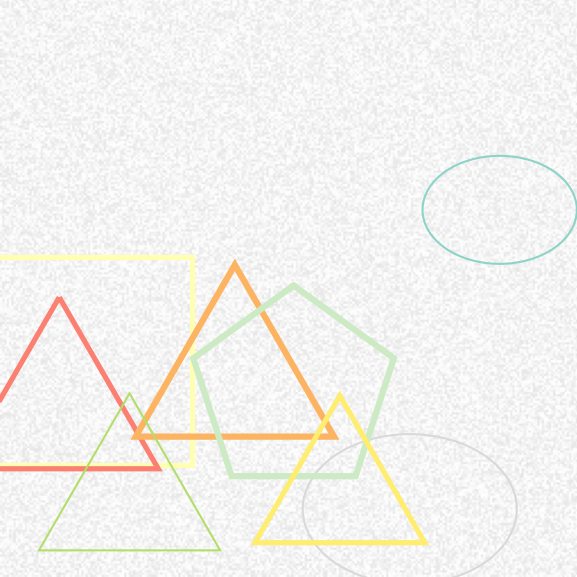[{"shape": "oval", "thickness": 1, "radius": 0.67, "center": [0.865, 0.636]}, {"shape": "square", "thickness": 2.5, "radius": 0.9, "center": [0.152, 0.374]}, {"shape": "triangle", "thickness": 2.5, "radius": 0.99, "center": [0.103, 0.286]}, {"shape": "triangle", "thickness": 3, "radius": 0.99, "center": [0.407, 0.342]}, {"shape": "triangle", "thickness": 1, "radius": 0.91, "center": [0.224, 0.137]}, {"shape": "oval", "thickness": 1, "radius": 0.93, "center": [0.71, 0.118]}, {"shape": "pentagon", "thickness": 3, "radius": 0.91, "center": [0.508, 0.322]}, {"shape": "triangle", "thickness": 2.5, "radius": 0.85, "center": [0.588, 0.144]}]